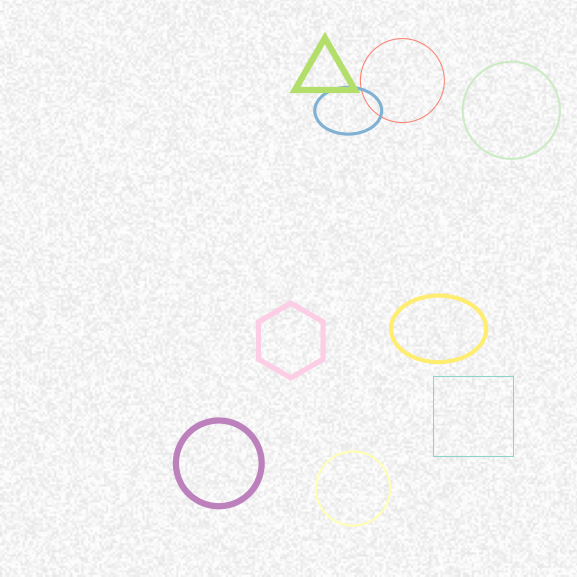[{"shape": "square", "thickness": 0.5, "radius": 0.35, "center": [0.819, 0.279]}, {"shape": "circle", "thickness": 1, "radius": 0.32, "center": [0.611, 0.153]}, {"shape": "circle", "thickness": 0.5, "radius": 0.36, "center": [0.697, 0.86]}, {"shape": "oval", "thickness": 1.5, "radius": 0.29, "center": [0.603, 0.807]}, {"shape": "triangle", "thickness": 3, "radius": 0.3, "center": [0.563, 0.873]}, {"shape": "hexagon", "thickness": 2.5, "radius": 0.32, "center": [0.504, 0.409]}, {"shape": "circle", "thickness": 3, "radius": 0.37, "center": [0.379, 0.197]}, {"shape": "circle", "thickness": 1, "radius": 0.42, "center": [0.885, 0.808]}, {"shape": "oval", "thickness": 2, "radius": 0.41, "center": [0.759, 0.43]}]